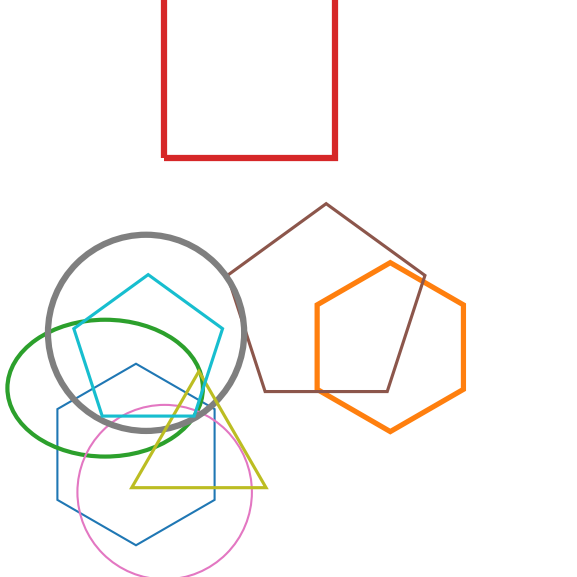[{"shape": "hexagon", "thickness": 1, "radius": 0.79, "center": [0.235, 0.212]}, {"shape": "hexagon", "thickness": 2.5, "radius": 0.73, "center": [0.676, 0.398]}, {"shape": "oval", "thickness": 2, "radius": 0.85, "center": [0.182, 0.327]}, {"shape": "square", "thickness": 3, "radius": 0.74, "center": [0.432, 0.874]}, {"shape": "pentagon", "thickness": 1.5, "radius": 0.9, "center": [0.565, 0.467]}, {"shape": "circle", "thickness": 1, "radius": 0.76, "center": [0.285, 0.147]}, {"shape": "circle", "thickness": 3, "radius": 0.85, "center": [0.253, 0.423]}, {"shape": "triangle", "thickness": 1.5, "radius": 0.67, "center": [0.344, 0.222]}, {"shape": "pentagon", "thickness": 1.5, "radius": 0.68, "center": [0.257, 0.388]}]